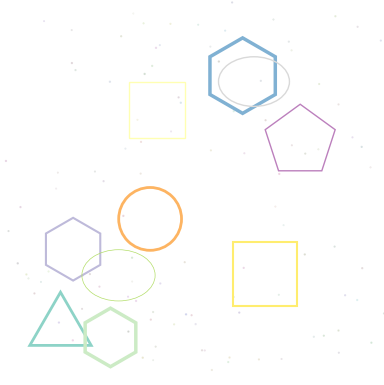[{"shape": "triangle", "thickness": 2, "radius": 0.46, "center": [0.157, 0.149]}, {"shape": "square", "thickness": 1, "radius": 0.37, "center": [0.408, 0.715]}, {"shape": "hexagon", "thickness": 1.5, "radius": 0.41, "center": [0.19, 0.353]}, {"shape": "hexagon", "thickness": 2.5, "radius": 0.49, "center": [0.63, 0.804]}, {"shape": "circle", "thickness": 2, "radius": 0.41, "center": [0.39, 0.431]}, {"shape": "oval", "thickness": 0.5, "radius": 0.48, "center": [0.308, 0.285]}, {"shape": "oval", "thickness": 1, "radius": 0.46, "center": [0.66, 0.788]}, {"shape": "pentagon", "thickness": 1, "radius": 0.48, "center": [0.78, 0.634]}, {"shape": "hexagon", "thickness": 2.5, "radius": 0.38, "center": [0.287, 0.124]}, {"shape": "square", "thickness": 1.5, "radius": 0.42, "center": [0.689, 0.289]}]